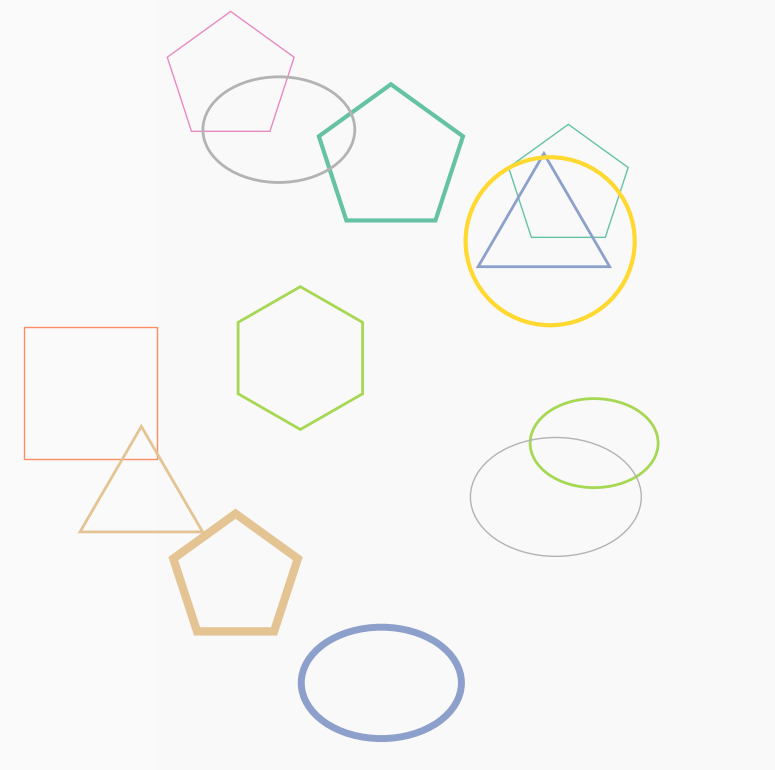[{"shape": "pentagon", "thickness": 1.5, "radius": 0.49, "center": [0.504, 0.793]}, {"shape": "pentagon", "thickness": 0.5, "radius": 0.41, "center": [0.733, 0.757]}, {"shape": "square", "thickness": 0.5, "radius": 0.43, "center": [0.117, 0.49]}, {"shape": "triangle", "thickness": 1, "radius": 0.49, "center": [0.702, 0.703]}, {"shape": "oval", "thickness": 2.5, "radius": 0.52, "center": [0.492, 0.113]}, {"shape": "pentagon", "thickness": 0.5, "radius": 0.43, "center": [0.298, 0.899]}, {"shape": "oval", "thickness": 1, "radius": 0.41, "center": [0.767, 0.425]}, {"shape": "hexagon", "thickness": 1, "radius": 0.46, "center": [0.388, 0.535]}, {"shape": "circle", "thickness": 1.5, "radius": 0.55, "center": [0.71, 0.687]}, {"shape": "triangle", "thickness": 1, "radius": 0.46, "center": [0.182, 0.355]}, {"shape": "pentagon", "thickness": 3, "radius": 0.42, "center": [0.304, 0.248]}, {"shape": "oval", "thickness": 0.5, "radius": 0.55, "center": [0.717, 0.355]}, {"shape": "oval", "thickness": 1, "radius": 0.49, "center": [0.36, 0.832]}]